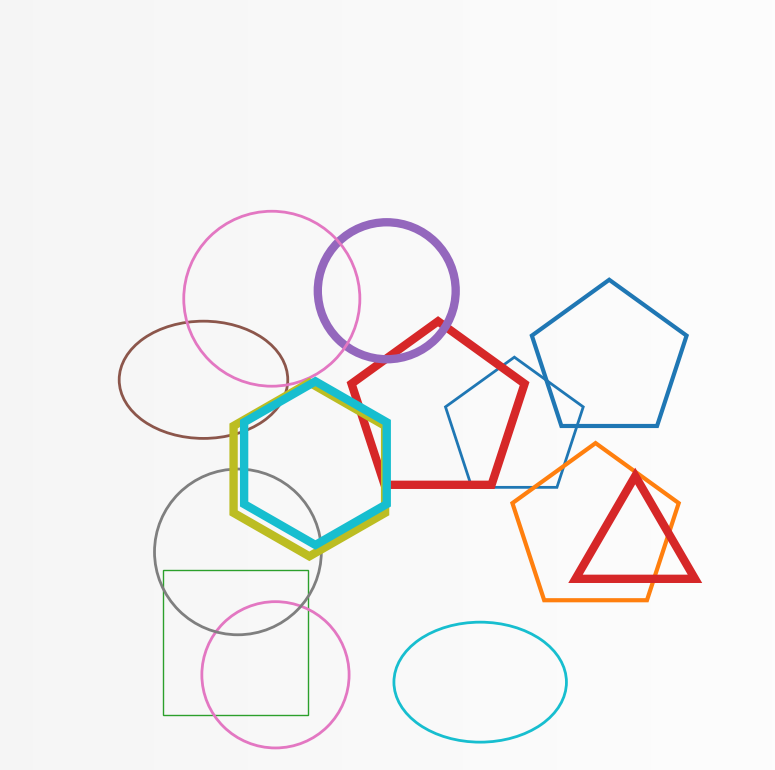[{"shape": "pentagon", "thickness": 1.5, "radius": 0.52, "center": [0.786, 0.532]}, {"shape": "pentagon", "thickness": 1, "radius": 0.47, "center": [0.664, 0.443]}, {"shape": "pentagon", "thickness": 1.5, "radius": 0.56, "center": [0.768, 0.312]}, {"shape": "square", "thickness": 0.5, "radius": 0.47, "center": [0.304, 0.166]}, {"shape": "pentagon", "thickness": 3, "radius": 0.59, "center": [0.565, 0.465]}, {"shape": "triangle", "thickness": 3, "radius": 0.45, "center": [0.82, 0.293]}, {"shape": "circle", "thickness": 3, "radius": 0.44, "center": [0.499, 0.622]}, {"shape": "oval", "thickness": 1, "radius": 0.54, "center": [0.263, 0.507]}, {"shape": "circle", "thickness": 1, "radius": 0.57, "center": [0.351, 0.612]}, {"shape": "circle", "thickness": 1, "radius": 0.47, "center": [0.355, 0.124]}, {"shape": "circle", "thickness": 1, "radius": 0.54, "center": [0.307, 0.283]}, {"shape": "hexagon", "thickness": 3, "radius": 0.56, "center": [0.399, 0.39]}, {"shape": "oval", "thickness": 1, "radius": 0.56, "center": [0.62, 0.114]}, {"shape": "hexagon", "thickness": 3, "radius": 0.53, "center": [0.407, 0.398]}]